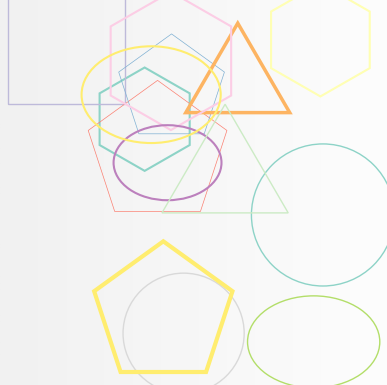[{"shape": "hexagon", "thickness": 1.5, "radius": 0.67, "center": [0.373, 0.69]}, {"shape": "circle", "thickness": 1, "radius": 0.92, "center": [0.833, 0.442]}, {"shape": "hexagon", "thickness": 1.5, "radius": 0.74, "center": [0.827, 0.897]}, {"shape": "square", "thickness": 1, "radius": 0.76, "center": [0.172, 0.88]}, {"shape": "pentagon", "thickness": 0.5, "radius": 0.94, "center": [0.407, 0.603]}, {"shape": "pentagon", "thickness": 0.5, "radius": 0.72, "center": [0.443, 0.768]}, {"shape": "triangle", "thickness": 2.5, "radius": 0.77, "center": [0.614, 0.785]}, {"shape": "oval", "thickness": 1, "radius": 0.85, "center": [0.809, 0.112]}, {"shape": "hexagon", "thickness": 1.5, "radius": 0.9, "center": [0.441, 0.842]}, {"shape": "circle", "thickness": 1, "radius": 0.78, "center": [0.474, 0.134]}, {"shape": "oval", "thickness": 1.5, "radius": 0.7, "center": [0.432, 0.577]}, {"shape": "triangle", "thickness": 1, "radius": 0.94, "center": [0.581, 0.541]}, {"shape": "oval", "thickness": 1.5, "radius": 0.9, "center": [0.39, 0.754]}, {"shape": "pentagon", "thickness": 3, "radius": 0.94, "center": [0.421, 0.186]}]